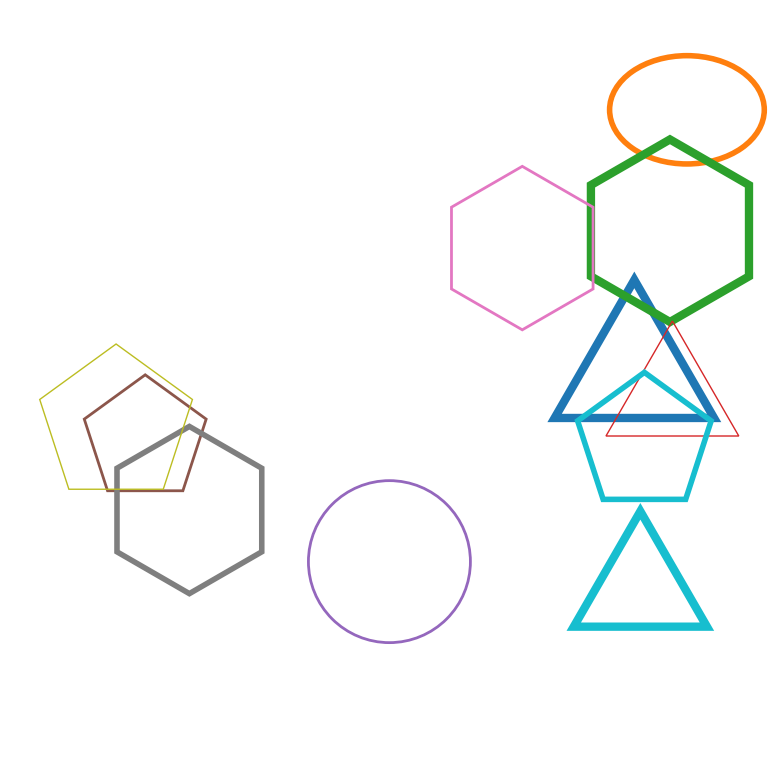[{"shape": "triangle", "thickness": 3, "radius": 0.6, "center": [0.824, 0.517]}, {"shape": "oval", "thickness": 2, "radius": 0.5, "center": [0.892, 0.857]}, {"shape": "hexagon", "thickness": 3, "radius": 0.59, "center": [0.87, 0.7]}, {"shape": "triangle", "thickness": 0.5, "radius": 0.5, "center": [0.873, 0.484]}, {"shape": "circle", "thickness": 1, "radius": 0.53, "center": [0.506, 0.271]}, {"shape": "pentagon", "thickness": 1, "radius": 0.42, "center": [0.189, 0.43]}, {"shape": "hexagon", "thickness": 1, "radius": 0.53, "center": [0.678, 0.678]}, {"shape": "hexagon", "thickness": 2, "radius": 0.54, "center": [0.246, 0.338]}, {"shape": "pentagon", "thickness": 0.5, "radius": 0.52, "center": [0.151, 0.449]}, {"shape": "pentagon", "thickness": 2, "radius": 0.46, "center": [0.837, 0.425]}, {"shape": "triangle", "thickness": 3, "radius": 0.5, "center": [0.832, 0.236]}]